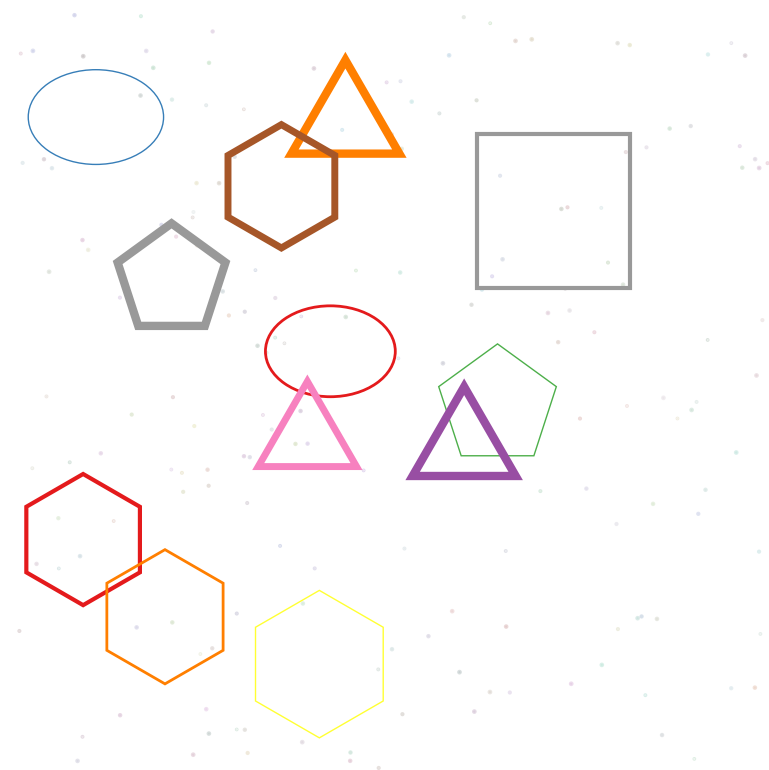[{"shape": "hexagon", "thickness": 1.5, "radius": 0.43, "center": [0.108, 0.299]}, {"shape": "oval", "thickness": 1, "radius": 0.42, "center": [0.429, 0.544]}, {"shape": "oval", "thickness": 0.5, "radius": 0.44, "center": [0.125, 0.848]}, {"shape": "pentagon", "thickness": 0.5, "radius": 0.4, "center": [0.646, 0.473]}, {"shape": "triangle", "thickness": 3, "radius": 0.39, "center": [0.603, 0.42]}, {"shape": "hexagon", "thickness": 1, "radius": 0.44, "center": [0.214, 0.199]}, {"shape": "triangle", "thickness": 3, "radius": 0.4, "center": [0.449, 0.841]}, {"shape": "hexagon", "thickness": 0.5, "radius": 0.48, "center": [0.415, 0.138]}, {"shape": "hexagon", "thickness": 2.5, "radius": 0.4, "center": [0.365, 0.758]}, {"shape": "triangle", "thickness": 2.5, "radius": 0.37, "center": [0.399, 0.431]}, {"shape": "pentagon", "thickness": 3, "radius": 0.37, "center": [0.223, 0.636]}, {"shape": "square", "thickness": 1.5, "radius": 0.5, "center": [0.719, 0.726]}]